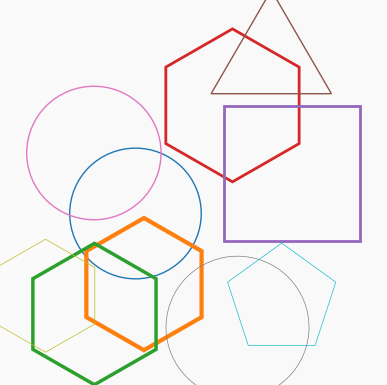[{"shape": "circle", "thickness": 1, "radius": 0.85, "center": [0.35, 0.445]}, {"shape": "hexagon", "thickness": 3, "radius": 0.86, "center": [0.372, 0.262]}, {"shape": "hexagon", "thickness": 2.5, "radius": 0.92, "center": [0.244, 0.184]}, {"shape": "hexagon", "thickness": 2, "radius": 0.99, "center": [0.6, 0.726]}, {"shape": "square", "thickness": 2, "radius": 0.88, "center": [0.754, 0.549]}, {"shape": "triangle", "thickness": 1, "radius": 0.9, "center": [0.7, 0.846]}, {"shape": "circle", "thickness": 1, "radius": 0.87, "center": [0.242, 0.603]}, {"shape": "circle", "thickness": 0.5, "radius": 0.92, "center": [0.613, 0.15]}, {"shape": "hexagon", "thickness": 0.5, "radius": 0.73, "center": [0.118, 0.232]}, {"shape": "pentagon", "thickness": 0.5, "radius": 0.73, "center": [0.727, 0.222]}]